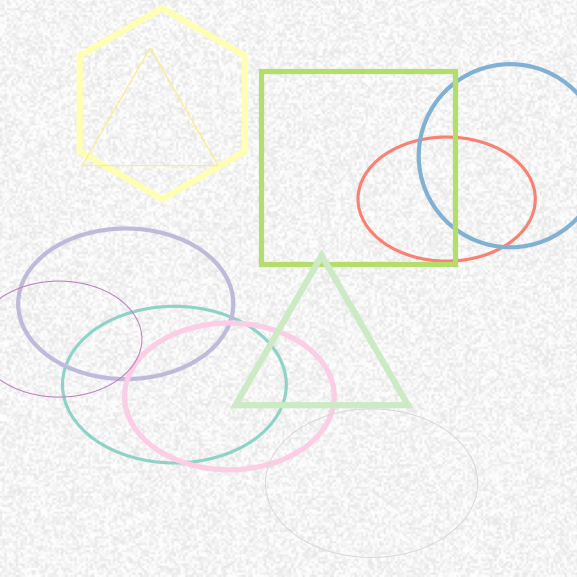[{"shape": "oval", "thickness": 1.5, "radius": 0.97, "center": [0.302, 0.333]}, {"shape": "hexagon", "thickness": 3, "radius": 0.83, "center": [0.281, 0.82]}, {"shape": "oval", "thickness": 2, "radius": 0.93, "center": [0.218, 0.473]}, {"shape": "oval", "thickness": 1.5, "radius": 0.77, "center": [0.773, 0.654]}, {"shape": "circle", "thickness": 2, "radius": 0.79, "center": [0.884, 0.729]}, {"shape": "square", "thickness": 2.5, "radius": 0.84, "center": [0.619, 0.709]}, {"shape": "oval", "thickness": 2.5, "radius": 0.91, "center": [0.397, 0.313]}, {"shape": "oval", "thickness": 0.5, "radius": 0.92, "center": [0.643, 0.162]}, {"shape": "oval", "thickness": 0.5, "radius": 0.72, "center": [0.102, 0.412]}, {"shape": "triangle", "thickness": 3, "radius": 0.86, "center": [0.557, 0.384]}, {"shape": "triangle", "thickness": 0.5, "radius": 0.68, "center": [0.26, 0.78]}]